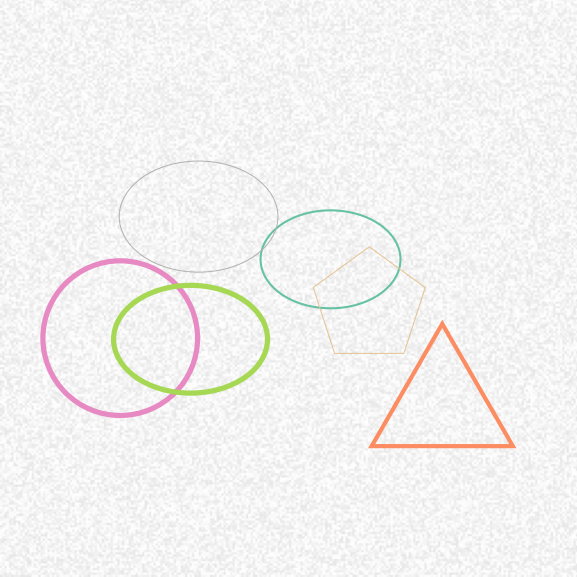[{"shape": "oval", "thickness": 1, "radius": 0.61, "center": [0.572, 0.55]}, {"shape": "triangle", "thickness": 2, "radius": 0.71, "center": [0.766, 0.297]}, {"shape": "circle", "thickness": 2.5, "radius": 0.67, "center": [0.208, 0.414]}, {"shape": "oval", "thickness": 2.5, "radius": 0.67, "center": [0.33, 0.412]}, {"shape": "pentagon", "thickness": 0.5, "radius": 0.51, "center": [0.639, 0.47]}, {"shape": "oval", "thickness": 0.5, "radius": 0.69, "center": [0.344, 0.624]}]